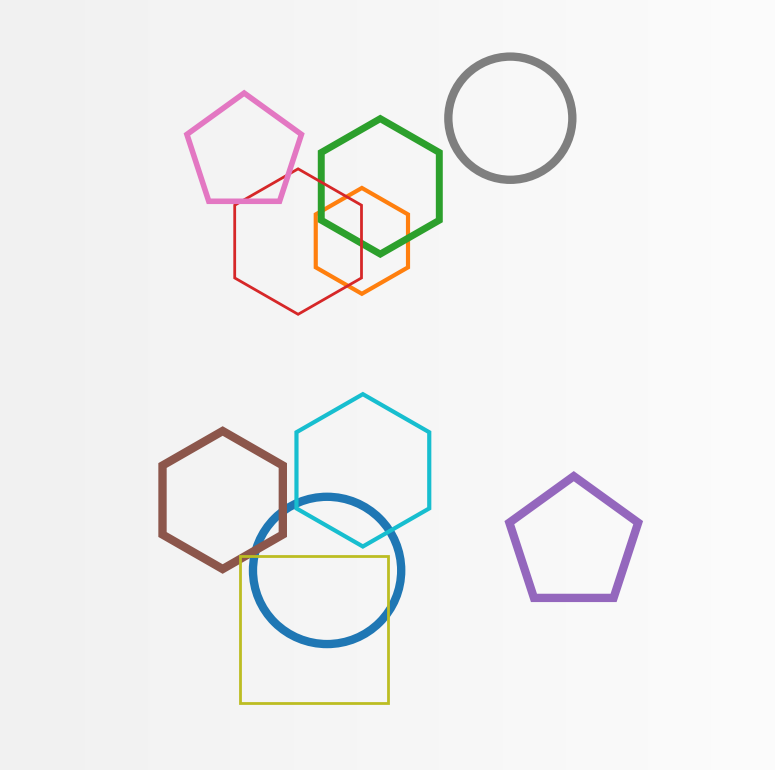[{"shape": "circle", "thickness": 3, "radius": 0.48, "center": [0.422, 0.259]}, {"shape": "hexagon", "thickness": 1.5, "radius": 0.34, "center": [0.467, 0.687]}, {"shape": "hexagon", "thickness": 2.5, "radius": 0.44, "center": [0.491, 0.758]}, {"shape": "hexagon", "thickness": 1, "radius": 0.47, "center": [0.385, 0.686]}, {"shape": "pentagon", "thickness": 3, "radius": 0.44, "center": [0.74, 0.294]}, {"shape": "hexagon", "thickness": 3, "radius": 0.45, "center": [0.287, 0.351]}, {"shape": "pentagon", "thickness": 2, "radius": 0.39, "center": [0.315, 0.801]}, {"shape": "circle", "thickness": 3, "radius": 0.4, "center": [0.659, 0.847]}, {"shape": "square", "thickness": 1, "radius": 0.48, "center": [0.406, 0.182]}, {"shape": "hexagon", "thickness": 1.5, "radius": 0.49, "center": [0.468, 0.389]}]